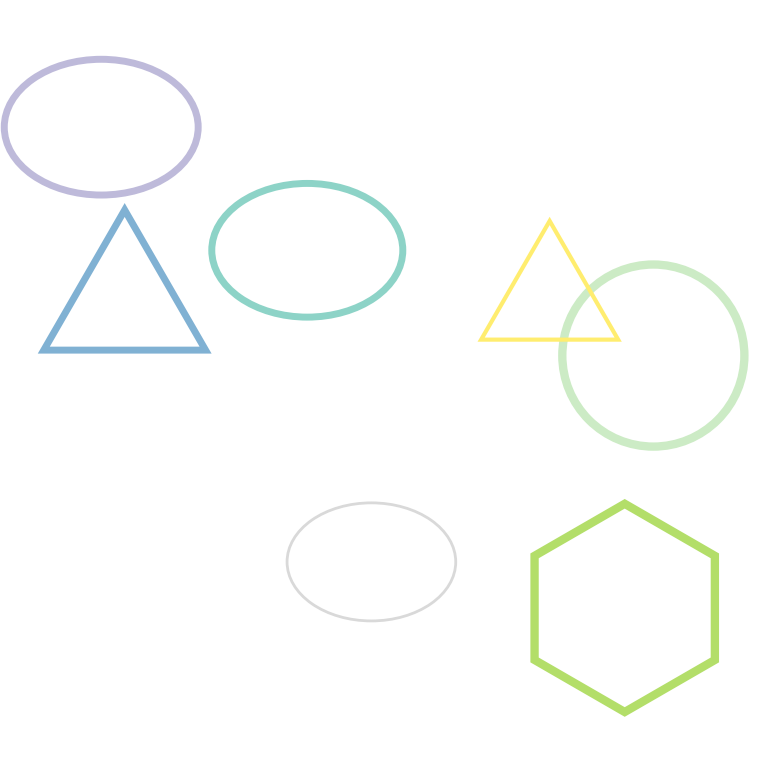[{"shape": "oval", "thickness": 2.5, "radius": 0.62, "center": [0.399, 0.675]}, {"shape": "oval", "thickness": 2.5, "radius": 0.63, "center": [0.131, 0.835]}, {"shape": "triangle", "thickness": 2.5, "radius": 0.61, "center": [0.162, 0.606]}, {"shape": "hexagon", "thickness": 3, "radius": 0.68, "center": [0.811, 0.211]}, {"shape": "oval", "thickness": 1, "radius": 0.55, "center": [0.482, 0.27]}, {"shape": "circle", "thickness": 3, "radius": 0.59, "center": [0.849, 0.538]}, {"shape": "triangle", "thickness": 1.5, "radius": 0.51, "center": [0.714, 0.61]}]